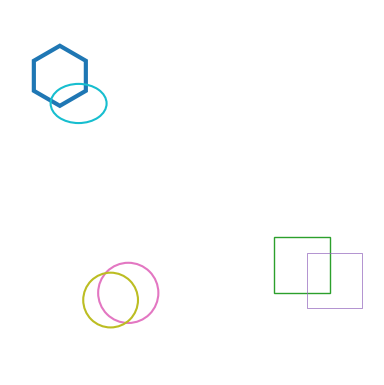[{"shape": "hexagon", "thickness": 3, "radius": 0.39, "center": [0.155, 0.803]}, {"shape": "square", "thickness": 1, "radius": 0.36, "center": [0.785, 0.311]}, {"shape": "square", "thickness": 0.5, "radius": 0.36, "center": [0.87, 0.271]}, {"shape": "circle", "thickness": 1.5, "radius": 0.39, "center": [0.333, 0.239]}, {"shape": "circle", "thickness": 1.5, "radius": 0.36, "center": [0.287, 0.221]}, {"shape": "oval", "thickness": 1.5, "radius": 0.36, "center": [0.204, 0.731]}]